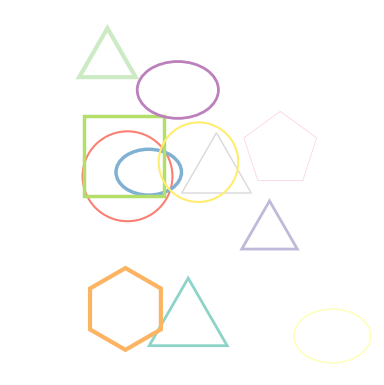[{"shape": "triangle", "thickness": 2, "radius": 0.58, "center": [0.489, 0.161]}, {"shape": "oval", "thickness": 1, "radius": 0.5, "center": [0.863, 0.127]}, {"shape": "triangle", "thickness": 2, "radius": 0.42, "center": [0.7, 0.395]}, {"shape": "circle", "thickness": 1.5, "radius": 0.58, "center": [0.331, 0.542]}, {"shape": "oval", "thickness": 2.5, "radius": 0.43, "center": [0.386, 0.553]}, {"shape": "hexagon", "thickness": 3, "radius": 0.53, "center": [0.326, 0.198]}, {"shape": "square", "thickness": 2.5, "radius": 0.52, "center": [0.321, 0.596]}, {"shape": "pentagon", "thickness": 0.5, "radius": 0.5, "center": [0.728, 0.611]}, {"shape": "triangle", "thickness": 1, "radius": 0.52, "center": [0.562, 0.551]}, {"shape": "oval", "thickness": 2, "radius": 0.53, "center": [0.462, 0.766]}, {"shape": "triangle", "thickness": 3, "radius": 0.42, "center": [0.279, 0.842]}, {"shape": "circle", "thickness": 1.5, "radius": 0.52, "center": [0.516, 0.579]}]